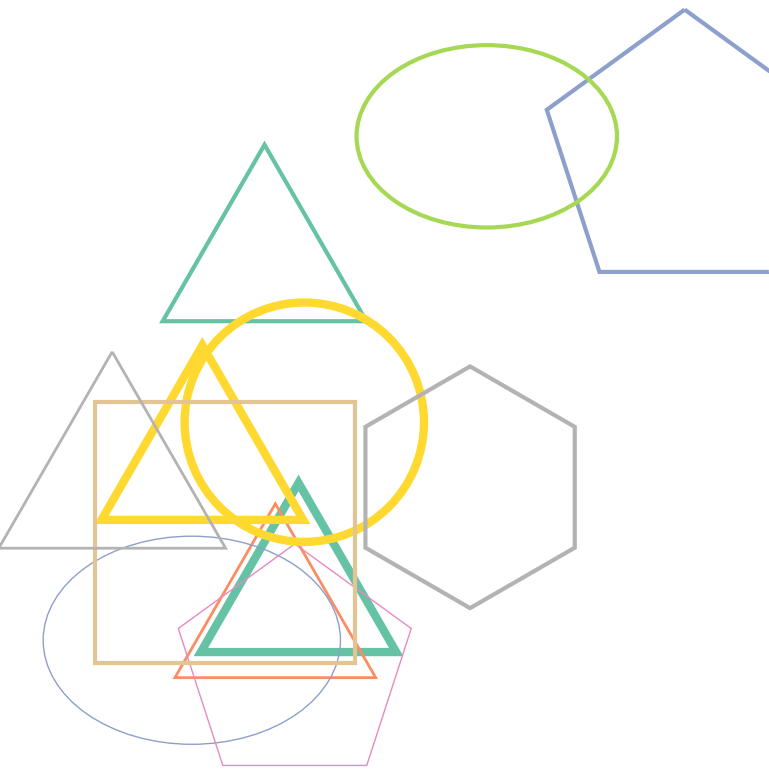[{"shape": "triangle", "thickness": 3, "radius": 0.73, "center": [0.388, 0.226]}, {"shape": "triangle", "thickness": 1.5, "radius": 0.76, "center": [0.344, 0.659]}, {"shape": "triangle", "thickness": 1, "radius": 0.75, "center": [0.358, 0.195]}, {"shape": "pentagon", "thickness": 1.5, "radius": 0.94, "center": [0.889, 0.799]}, {"shape": "oval", "thickness": 0.5, "radius": 0.97, "center": [0.249, 0.169]}, {"shape": "pentagon", "thickness": 0.5, "radius": 0.8, "center": [0.383, 0.135]}, {"shape": "oval", "thickness": 1.5, "radius": 0.85, "center": [0.632, 0.823]}, {"shape": "triangle", "thickness": 3, "radius": 0.76, "center": [0.263, 0.4]}, {"shape": "circle", "thickness": 3, "radius": 0.78, "center": [0.395, 0.452]}, {"shape": "square", "thickness": 1.5, "radius": 0.85, "center": [0.292, 0.309]}, {"shape": "hexagon", "thickness": 1.5, "radius": 0.78, "center": [0.611, 0.367]}, {"shape": "triangle", "thickness": 1, "radius": 0.85, "center": [0.146, 0.373]}]